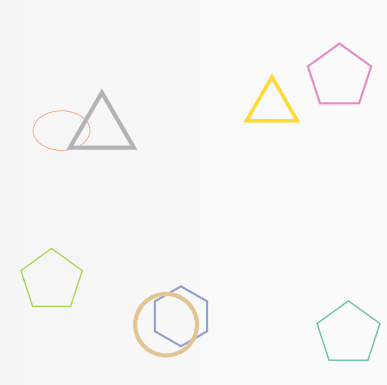[{"shape": "pentagon", "thickness": 1, "radius": 0.43, "center": [0.899, 0.133]}, {"shape": "oval", "thickness": 0.5, "radius": 0.37, "center": [0.159, 0.661]}, {"shape": "hexagon", "thickness": 1.5, "radius": 0.39, "center": [0.467, 0.178]}, {"shape": "pentagon", "thickness": 1.5, "radius": 0.43, "center": [0.876, 0.801]}, {"shape": "pentagon", "thickness": 1, "radius": 0.42, "center": [0.133, 0.271]}, {"shape": "triangle", "thickness": 2.5, "radius": 0.38, "center": [0.702, 0.724]}, {"shape": "circle", "thickness": 3, "radius": 0.4, "center": [0.429, 0.157]}, {"shape": "triangle", "thickness": 3, "radius": 0.48, "center": [0.263, 0.664]}]